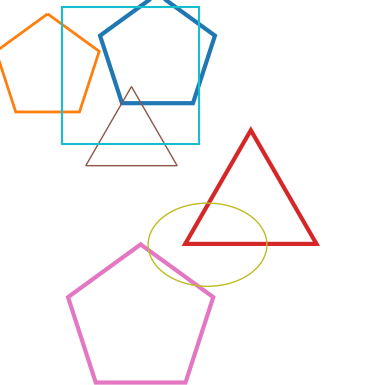[{"shape": "pentagon", "thickness": 3, "radius": 0.78, "center": [0.409, 0.859]}, {"shape": "pentagon", "thickness": 2, "radius": 0.7, "center": [0.124, 0.823]}, {"shape": "triangle", "thickness": 3, "radius": 0.98, "center": [0.651, 0.465]}, {"shape": "triangle", "thickness": 1, "radius": 0.68, "center": [0.341, 0.638]}, {"shape": "pentagon", "thickness": 3, "radius": 0.99, "center": [0.365, 0.167]}, {"shape": "oval", "thickness": 1, "radius": 0.77, "center": [0.539, 0.364]}, {"shape": "square", "thickness": 1.5, "radius": 0.89, "center": [0.338, 0.803]}]